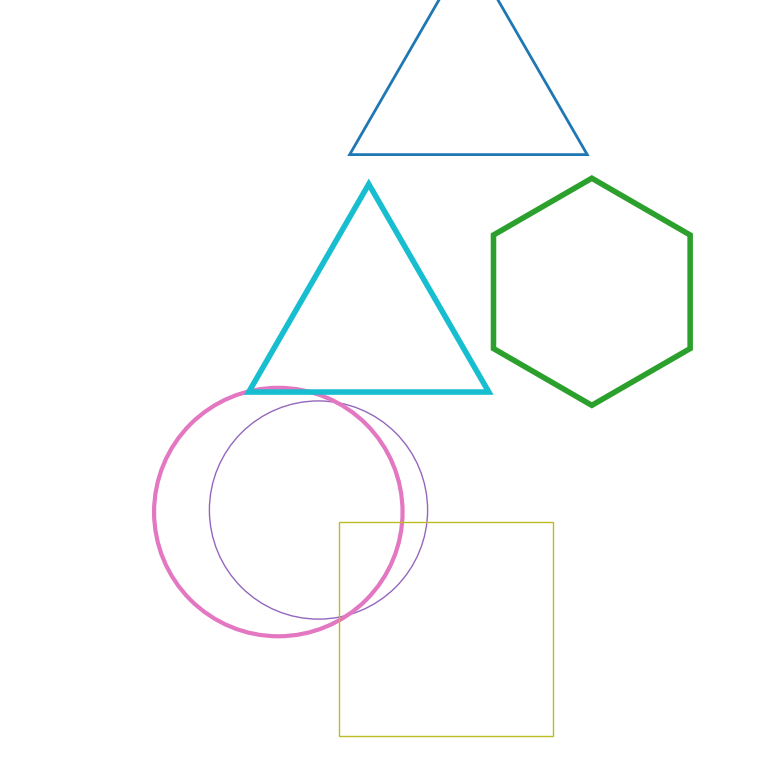[{"shape": "triangle", "thickness": 1, "radius": 0.89, "center": [0.608, 0.888]}, {"shape": "hexagon", "thickness": 2, "radius": 0.74, "center": [0.769, 0.621]}, {"shape": "circle", "thickness": 0.5, "radius": 0.71, "center": [0.414, 0.338]}, {"shape": "circle", "thickness": 1.5, "radius": 0.81, "center": [0.361, 0.335]}, {"shape": "square", "thickness": 0.5, "radius": 0.69, "center": [0.579, 0.184]}, {"shape": "triangle", "thickness": 2, "radius": 0.9, "center": [0.479, 0.581]}]